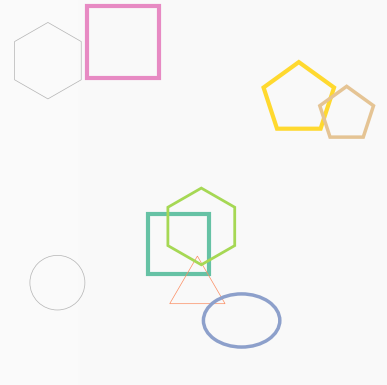[{"shape": "square", "thickness": 3, "radius": 0.39, "center": [0.461, 0.366]}, {"shape": "triangle", "thickness": 0.5, "radius": 0.41, "center": [0.509, 0.252]}, {"shape": "oval", "thickness": 2.5, "radius": 0.49, "center": [0.624, 0.168]}, {"shape": "square", "thickness": 3, "radius": 0.47, "center": [0.317, 0.89]}, {"shape": "hexagon", "thickness": 2, "radius": 0.5, "center": [0.52, 0.412]}, {"shape": "pentagon", "thickness": 3, "radius": 0.48, "center": [0.771, 0.743]}, {"shape": "pentagon", "thickness": 2.5, "radius": 0.36, "center": [0.895, 0.703]}, {"shape": "hexagon", "thickness": 0.5, "radius": 0.5, "center": [0.124, 0.842]}, {"shape": "circle", "thickness": 0.5, "radius": 0.35, "center": [0.148, 0.266]}]